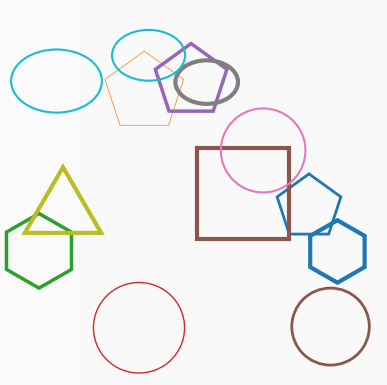[{"shape": "hexagon", "thickness": 3, "radius": 0.41, "center": [0.871, 0.347]}, {"shape": "pentagon", "thickness": 2, "radius": 0.43, "center": [0.797, 0.462]}, {"shape": "pentagon", "thickness": 0.5, "radius": 0.53, "center": [0.372, 0.761]}, {"shape": "hexagon", "thickness": 2.5, "radius": 0.48, "center": [0.101, 0.349]}, {"shape": "circle", "thickness": 1, "radius": 0.59, "center": [0.359, 0.149]}, {"shape": "pentagon", "thickness": 2.5, "radius": 0.49, "center": [0.493, 0.79]}, {"shape": "circle", "thickness": 2, "radius": 0.5, "center": [0.853, 0.152]}, {"shape": "square", "thickness": 3, "radius": 0.59, "center": [0.628, 0.498]}, {"shape": "circle", "thickness": 1.5, "radius": 0.55, "center": [0.679, 0.609]}, {"shape": "oval", "thickness": 3, "radius": 0.4, "center": [0.533, 0.787]}, {"shape": "triangle", "thickness": 3, "radius": 0.57, "center": [0.163, 0.452]}, {"shape": "oval", "thickness": 1.5, "radius": 0.59, "center": [0.146, 0.789]}, {"shape": "oval", "thickness": 1.5, "radius": 0.47, "center": [0.383, 0.856]}]